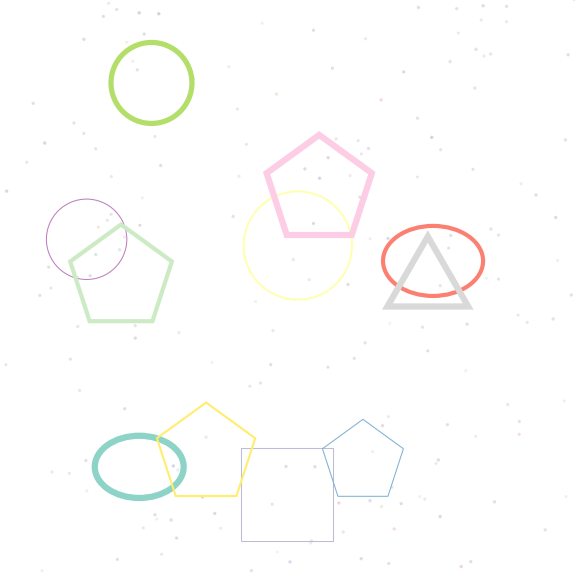[{"shape": "oval", "thickness": 3, "radius": 0.38, "center": [0.241, 0.191]}, {"shape": "circle", "thickness": 1, "radius": 0.47, "center": [0.516, 0.574]}, {"shape": "square", "thickness": 0.5, "radius": 0.4, "center": [0.497, 0.143]}, {"shape": "oval", "thickness": 2, "radius": 0.43, "center": [0.75, 0.547]}, {"shape": "pentagon", "thickness": 0.5, "radius": 0.37, "center": [0.628, 0.199]}, {"shape": "circle", "thickness": 2.5, "radius": 0.35, "center": [0.262, 0.856]}, {"shape": "pentagon", "thickness": 3, "radius": 0.48, "center": [0.553, 0.67]}, {"shape": "triangle", "thickness": 3, "radius": 0.4, "center": [0.741, 0.509]}, {"shape": "circle", "thickness": 0.5, "radius": 0.35, "center": [0.15, 0.585]}, {"shape": "pentagon", "thickness": 2, "radius": 0.46, "center": [0.21, 0.518]}, {"shape": "pentagon", "thickness": 1, "radius": 0.45, "center": [0.357, 0.213]}]